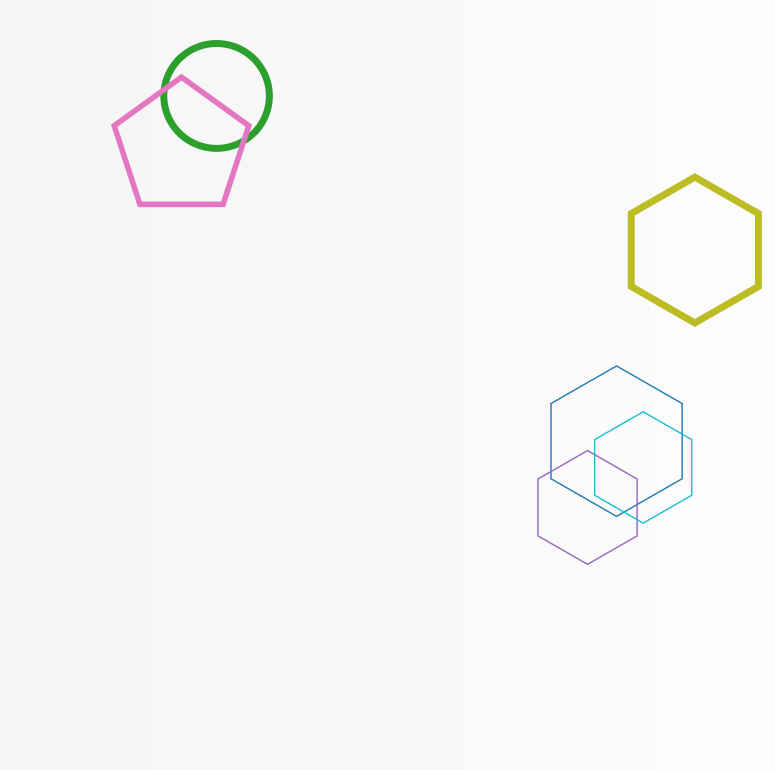[{"shape": "hexagon", "thickness": 0.5, "radius": 0.49, "center": [0.796, 0.427]}, {"shape": "circle", "thickness": 2.5, "radius": 0.34, "center": [0.279, 0.875]}, {"shape": "hexagon", "thickness": 0.5, "radius": 0.37, "center": [0.758, 0.341]}, {"shape": "pentagon", "thickness": 2, "radius": 0.46, "center": [0.234, 0.808]}, {"shape": "hexagon", "thickness": 2.5, "radius": 0.47, "center": [0.897, 0.675]}, {"shape": "hexagon", "thickness": 0.5, "radius": 0.36, "center": [0.83, 0.393]}]